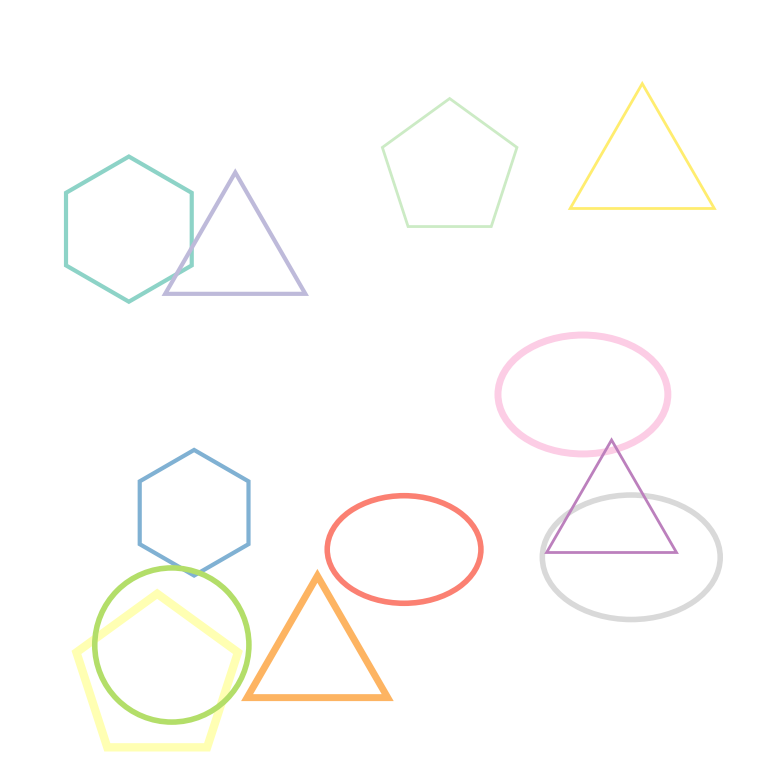[{"shape": "hexagon", "thickness": 1.5, "radius": 0.47, "center": [0.167, 0.702]}, {"shape": "pentagon", "thickness": 3, "radius": 0.55, "center": [0.204, 0.119]}, {"shape": "triangle", "thickness": 1.5, "radius": 0.53, "center": [0.306, 0.671]}, {"shape": "oval", "thickness": 2, "radius": 0.5, "center": [0.525, 0.286]}, {"shape": "hexagon", "thickness": 1.5, "radius": 0.41, "center": [0.252, 0.334]}, {"shape": "triangle", "thickness": 2.5, "radius": 0.53, "center": [0.412, 0.147]}, {"shape": "circle", "thickness": 2, "radius": 0.5, "center": [0.223, 0.162]}, {"shape": "oval", "thickness": 2.5, "radius": 0.55, "center": [0.757, 0.488]}, {"shape": "oval", "thickness": 2, "radius": 0.58, "center": [0.82, 0.276]}, {"shape": "triangle", "thickness": 1, "radius": 0.49, "center": [0.794, 0.331]}, {"shape": "pentagon", "thickness": 1, "radius": 0.46, "center": [0.584, 0.78]}, {"shape": "triangle", "thickness": 1, "radius": 0.54, "center": [0.834, 0.783]}]